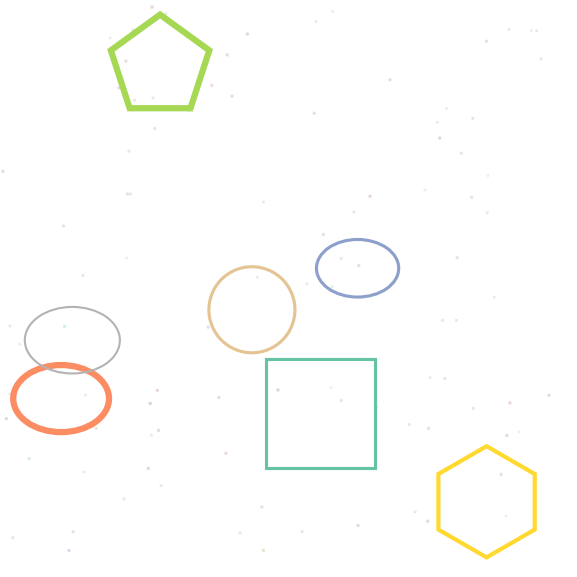[{"shape": "square", "thickness": 1.5, "radius": 0.47, "center": [0.555, 0.283]}, {"shape": "oval", "thickness": 3, "radius": 0.41, "center": [0.106, 0.309]}, {"shape": "oval", "thickness": 1.5, "radius": 0.36, "center": [0.619, 0.535]}, {"shape": "pentagon", "thickness": 3, "radius": 0.45, "center": [0.277, 0.884]}, {"shape": "hexagon", "thickness": 2, "radius": 0.48, "center": [0.843, 0.13]}, {"shape": "circle", "thickness": 1.5, "radius": 0.37, "center": [0.436, 0.463]}, {"shape": "oval", "thickness": 1, "radius": 0.41, "center": [0.125, 0.41]}]